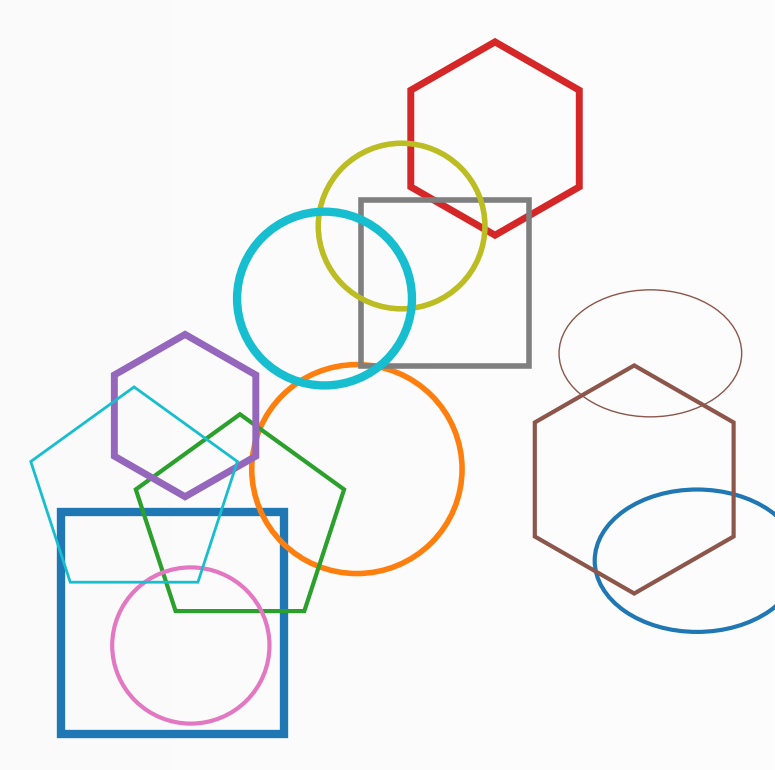[{"shape": "square", "thickness": 3, "radius": 0.72, "center": [0.222, 0.191]}, {"shape": "oval", "thickness": 1.5, "radius": 0.66, "center": [0.899, 0.272]}, {"shape": "circle", "thickness": 2, "radius": 0.68, "center": [0.461, 0.391]}, {"shape": "pentagon", "thickness": 1.5, "radius": 0.71, "center": [0.31, 0.321]}, {"shape": "hexagon", "thickness": 2.5, "radius": 0.63, "center": [0.639, 0.82]}, {"shape": "hexagon", "thickness": 2.5, "radius": 0.53, "center": [0.239, 0.46]}, {"shape": "hexagon", "thickness": 1.5, "radius": 0.74, "center": [0.818, 0.377]}, {"shape": "oval", "thickness": 0.5, "radius": 0.59, "center": [0.839, 0.541]}, {"shape": "circle", "thickness": 1.5, "radius": 0.51, "center": [0.246, 0.162]}, {"shape": "square", "thickness": 2, "radius": 0.54, "center": [0.574, 0.632]}, {"shape": "circle", "thickness": 2, "radius": 0.54, "center": [0.518, 0.706]}, {"shape": "pentagon", "thickness": 1, "radius": 0.7, "center": [0.173, 0.357]}, {"shape": "circle", "thickness": 3, "radius": 0.56, "center": [0.419, 0.612]}]